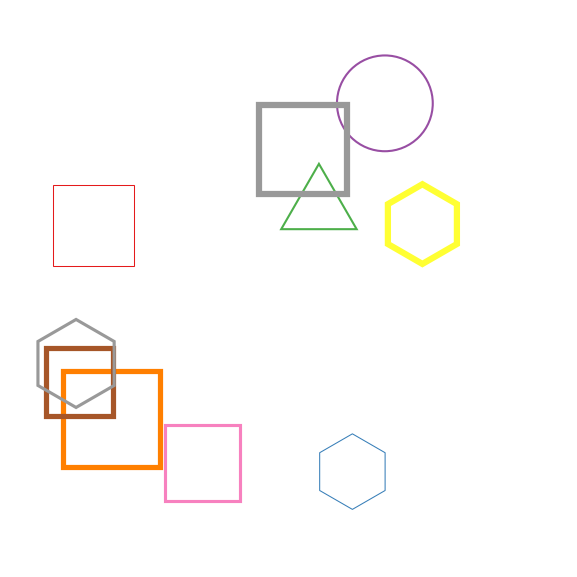[{"shape": "square", "thickness": 0.5, "radius": 0.35, "center": [0.162, 0.609]}, {"shape": "hexagon", "thickness": 0.5, "radius": 0.33, "center": [0.61, 0.182]}, {"shape": "triangle", "thickness": 1, "radius": 0.38, "center": [0.552, 0.64]}, {"shape": "circle", "thickness": 1, "radius": 0.41, "center": [0.666, 0.82]}, {"shape": "square", "thickness": 2.5, "radius": 0.42, "center": [0.193, 0.274]}, {"shape": "hexagon", "thickness": 3, "radius": 0.34, "center": [0.731, 0.611]}, {"shape": "square", "thickness": 2.5, "radius": 0.29, "center": [0.138, 0.337]}, {"shape": "square", "thickness": 1.5, "radius": 0.33, "center": [0.35, 0.197]}, {"shape": "square", "thickness": 3, "radius": 0.38, "center": [0.525, 0.74]}, {"shape": "hexagon", "thickness": 1.5, "radius": 0.38, "center": [0.132, 0.37]}]